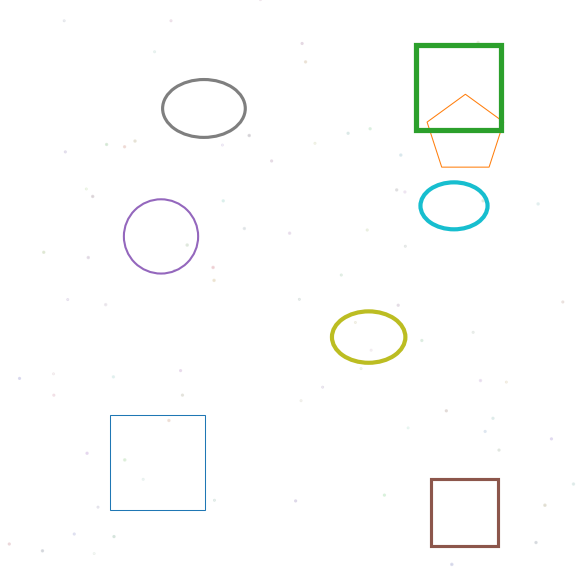[{"shape": "square", "thickness": 0.5, "radius": 0.41, "center": [0.273, 0.199]}, {"shape": "pentagon", "thickness": 0.5, "radius": 0.35, "center": [0.806, 0.766]}, {"shape": "square", "thickness": 2.5, "radius": 0.37, "center": [0.793, 0.848]}, {"shape": "circle", "thickness": 1, "radius": 0.32, "center": [0.279, 0.59]}, {"shape": "square", "thickness": 1.5, "radius": 0.29, "center": [0.805, 0.111]}, {"shape": "oval", "thickness": 1.5, "radius": 0.36, "center": [0.353, 0.811]}, {"shape": "oval", "thickness": 2, "radius": 0.32, "center": [0.638, 0.415]}, {"shape": "oval", "thickness": 2, "radius": 0.29, "center": [0.786, 0.643]}]